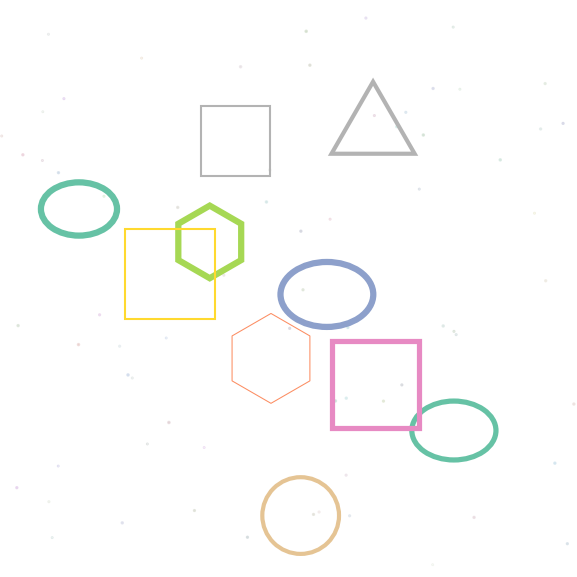[{"shape": "oval", "thickness": 3, "radius": 0.33, "center": [0.137, 0.637]}, {"shape": "oval", "thickness": 2.5, "radius": 0.36, "center": [0.786, 0.254]}, {"shape": "hexagon", "thickness": 0.5, "radius": 0.39, "center": [0.469, 0.379]}, {"shape": "oval", "thickness": 3, "radius": 0.4, "center": [0.566, 0.489]}, {"shape": "square", "thickness": 2.5, "radius": 0.38, "center": [0.65, 0.333]}, {"shape": "hexagon", "thickness": 3, "radius": 0.31, "center": [0.363, 0.58]}, {"shape": "square", "thickness": 1, "radius": 0.39, "center": [0.294, 0.525]}, {"shape": "circle", "thickness": 2, "radius": 0.33, "center": [0.521, 0.106]}, {"shape": "square", "thickness": 1, "radius": 0.3, "center": [0.408, 0.755]}, {"shape": "triangle", "thickness": 2, "radius": 0.42, "center": [0.646, 0.774]}]